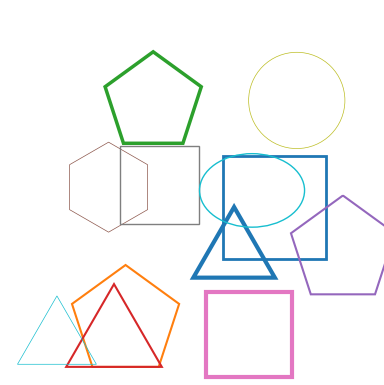[{"shape": "triangle", "thickness": 3, "radius": 0.61, "center": [0.608, 0.34]}, {"shape": "square", "thickness": 2, "radius": 0.67, "center": [0.712, 0.462]}, {"shape": "pentagon", "thickness": 1.5, "radius": 0.73, "center": [0.326, 0.165]}, {"shape": "pentagon", "thickness": 2.5, "radius": 0.66, "center": [0.398, 0.734]}, {"shape": "triangle", "thickness": 1.5, "radius": 0.72, "center": [0.296, 0.119]}, {"shape": "pentagon", "thickness": 1.5, "radius": 0.71, "center": [0.891, 0.35]}, {"shape": "hexagon", "thickness": 0.5, "radius": 0.58, "center": [0.282, 0.514]}, {"shape": "square", "thickness": 3, "radius": 0.56, "center": [0.647, 0.131]}, {"shape": "square", "thickness": 1, "radius": 0.51, "center": [0.414, 0.519]}, {"shape": "circle", "thickness": 0.5, "radius": 0.63, "center": [0.771, 0.739]}, {"shape": "triangle", "thickness": 0.5, "radius": 0.59, "center": [0.148, 0.113]}, {"shape": "oval", "thickness": 1, "radius": 0.68, "center": [0.655, 0.505]}]